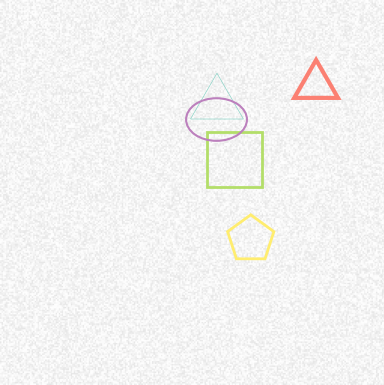[{"shape": "triangle", "thickness": 0.5, "radius": 0.4, "center": [0.564, 0.731]}, {"shape": "triangle", "thickness": 3, "radius": 0.33, "center": [0.821, 0.779]}, {"shape": "square", "thickness": 2, "radius": 0.36, "center": [0.609, 0.586]}, {"shape": "oval", "thickness": 1.5, "radius": 0.4, "center": [0.562, 0.69]}, {"shape": "pentagon", "thickness": 2, "radius": 0.32, "center": [0.651, 0.379]}]